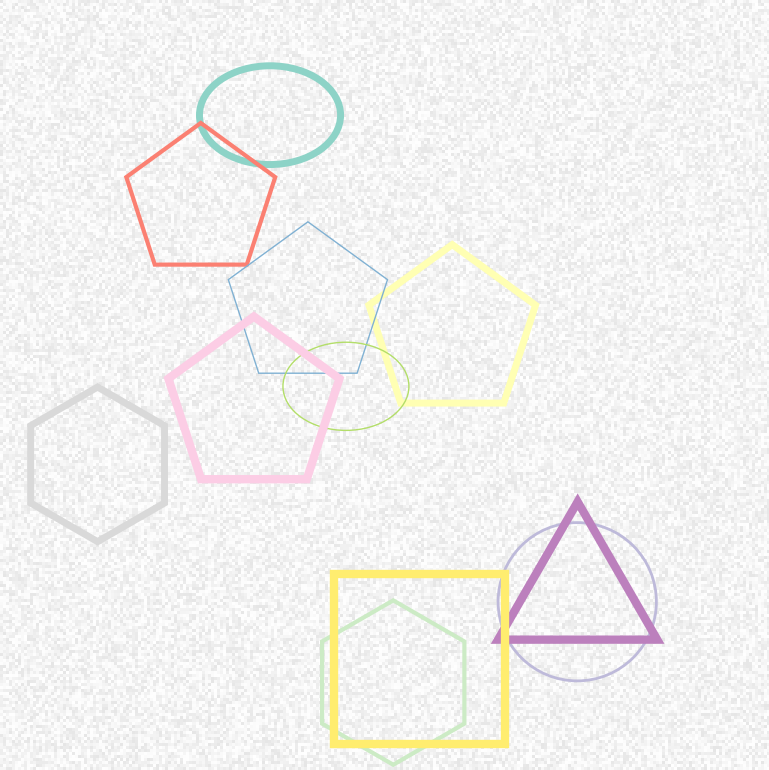[{"shape": "oval", "thickness": 2.5, "radius": 0.46, "center": [0.351, 0.85]}, {"shape": "pentagon", "thickness": 2.5, "radius": 0.57, "center": [0.587, 0.569]}, {"shape": "circle", "thickness": 1, "radius": 0.51, "center": [0.75, 0.219]}, {"shape": "pentagon", "thickness": 1.5, "radius": 0.51, "center": [0.261, 0.739]}, {"shape": "pentagon", "thickness": 0.5, "radius": 0.54, "center": [0.4, 0.603]}, {"shape": "oval", "thickness": 0.5, "radius": 0.41, "center": [0.449, 0.498]}, {"shape": "pentagon", "thickness": 3, "radius": 0.58, "center": [0.33, 0.472]}, {"shape": "hexagon", "thickness": 2.5, "radius": 0.5, "center": [0.127, 0.397]}, {"shape": "triangle", "thickness": 3, "radius": 0.6, "center": [0.75, 0.229]}, {"shape": "hexagon", "thickness": 1.5, "radius": 0.53, "center": [0.511, 0.114]}, {"shape": "square", "thickness": 3, "radius": 0.55, "center": [0.545, 0.144]}]